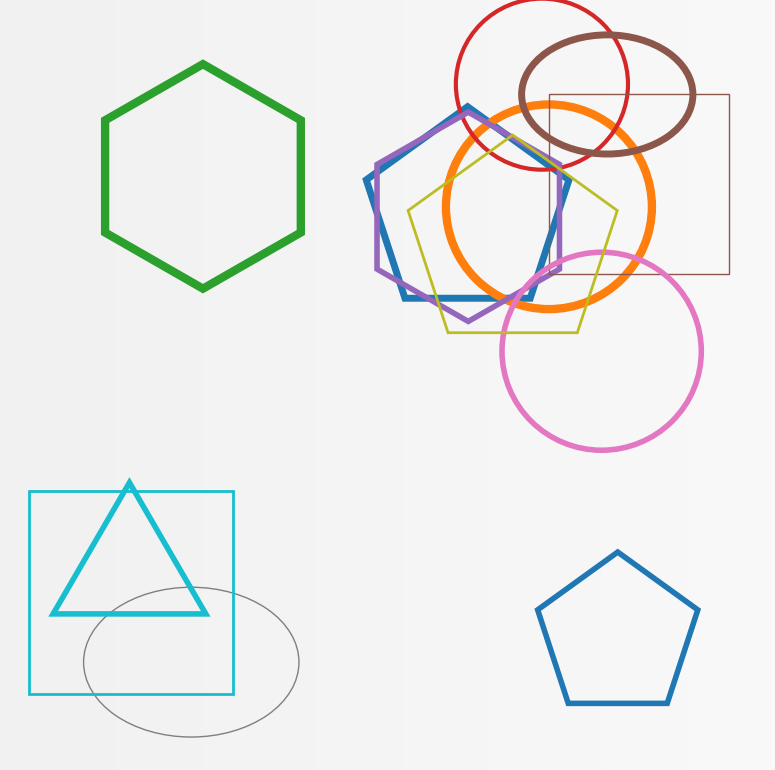[{"shape": "pentagon", "thickness": 2, "radius": 0.54, "center": [0.797, 0.174]}, {"shape": "pentagon", "thickness": 2.5, "radius": 0.69, "center": [0.603, 0.724]}, {"shape": "circle", "thickness": 3, "radius": 0.66, "center": [0.708, 0.731]}, {"shape": "hexagon", "thickness": 3, "radius": 0.73, "center": [0.262, 0.771]}, {"shape": "circle", "thickness": 1.5, "radius": 0.56, "center": [0.699, 0.891]}, {"shape": "hexagon", "thickness": 2, "radius": 0.68, "center": [0.604, 0.718]}, {"shape": "oval", "thickness": 2.5, "radius": 0.55, "center": [0.784, 0.877]}, {"shape": "square", "thickness": 0.5, "radius": 0.58, "center": [0.824, 0.761]}, {"shape": "circle", "thickness": 2, "radius": 0.64, "center": [0.776, 0.544]}, {"shape": "oval", "thickness": 0.5, "radius": 0.69, "center": [0.247, 0.14]}, {"shape": "pentagon", "thickness": 1, "radius": 0.71, "center": [0.662, 0.683]}, {"shape": "triangle", "thickness": 2, "radius": 0.57, "center": [0.167, 0.26]}, {"shape": "square", "thickness": 1, "radius": 0.66, "center": [0.169, 0.231]}]